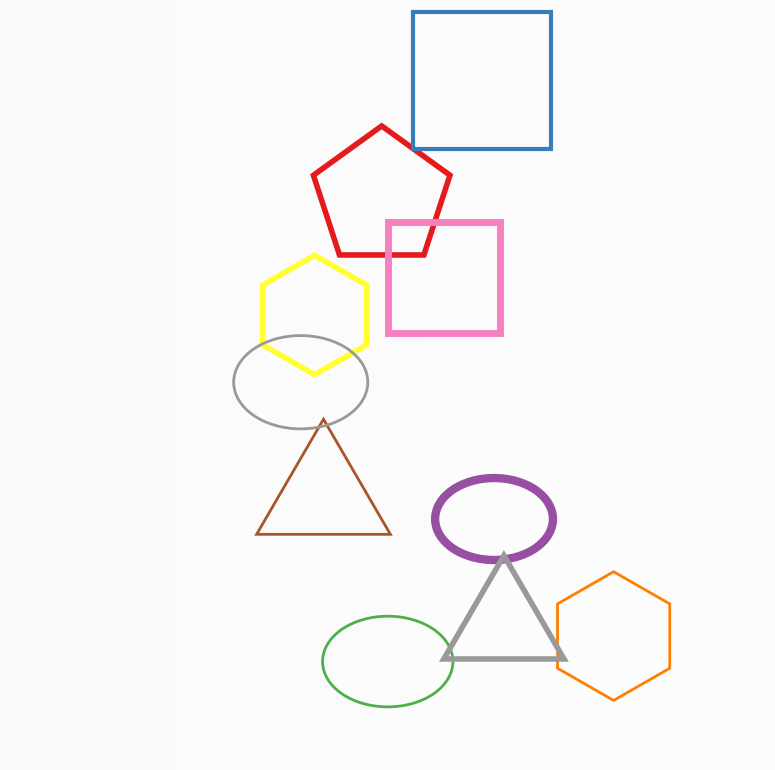[{"shape": "pentagon", "thickness": 2, "radius": 0.46, "center": [0.493, 0.744]}, {"shape": "square", "thickness": 1.5, "radius": 0.45, "center": [0.622, 0.895]}, {"shape": "oval", "thickness": 1, "radius": 0.42, "center": [0.5, 0.141]}, {"shape": "oval", "thickness": 3, "radius": 0.38, "center": [0.637, 0.326]}, {"shape": "hexagon", "thickness": 1, "radius": 0.42, "center": [0.792, 0.174]}, {"shape": "hexagon", "thickness": 2, "radius": 0.39, "center": [0.406, 0.591]}, {"shape": "triangle", "thickness": 1, "radius": 0.5, "center": [0.417, 0.356]}, {"shape": "square", "thickness": 2.5, "radius": 0.36, "center": [0.573, 0.64]}, {"shape": "oval", "thickness": 1, "radius": 0.43, "center": [0.388, 0.504]}, {"shape": "triangle", "thickness": 2, "radius": 0.45, "center": [0.65, 0.189]}]